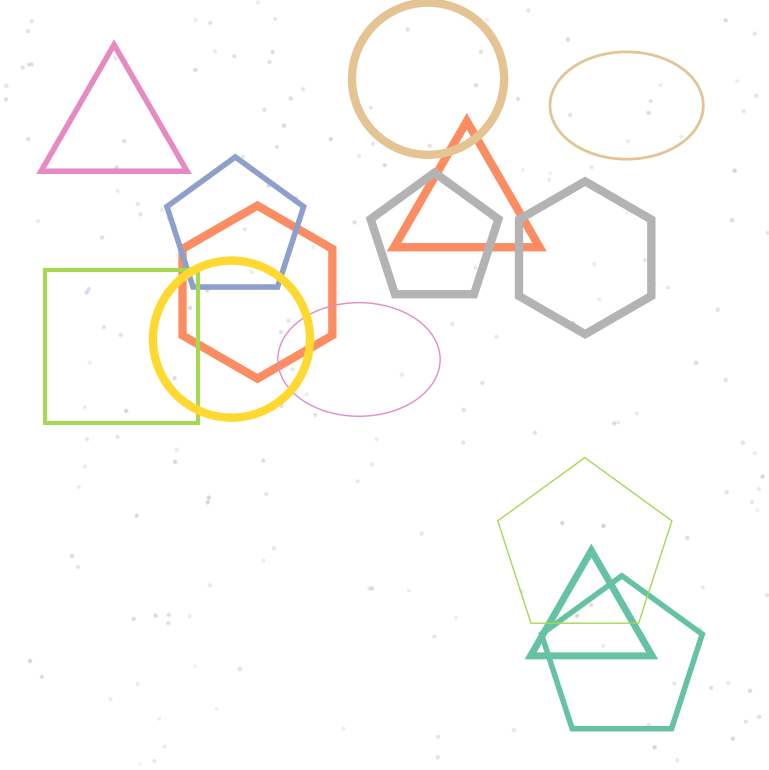[{"shape": "pentagon", "thickness": 2, "radius": 0.55, "center": [0.808, 0.142]}, {"shape": "triangle", "thickness": 2.5, "radius": 0.46, "center": [0.768, 0.194]}, {"shape": "triangle", "thickness": 3, "radius": 0.55, "center": [0.606, 0.733]}, {"shape": "hexagon", "thickness": 3, "radius": 0.56, "center": [0.334, 0.621]}, {"shape": "pentagon", "thickness": 2, "radius": 0.47, "center": [0.306, 0.703]}, {"shape": "triangle", "thickness": 2, "radius": 0.55, "center": [0.148, 0.832]}, {"shape": "oval", "thickness": 0.5, "radius": 0.53, "center": [0.466, 0.533]}, {"shape": "pentagon", "thickness": 0.5, "radius": 0.59, "center": [0.76, 0.287]}, {"shape": "square", "thickness": 1.5, "radius": 0.5, "center": [0.158, 0.55]}, {"shape": "circle", "thickness": 3, "radius": 0.51, "center": [0.301, 0.56]}, {"shape": "circle", "thickness": 3, "radius": 0.49, "center": [0.556, 0.898]}, {"shape": "oval", "thickness": 1, "radius": 0.5, "center": [0.814, 0.863]}, {"shape": "pentagon", "thickness": 3, "radius": 0.44, "center": [0.564, 0.689]}, {"shape": "hexagon", "thickness": 3, "radius": 0.5, "center": [0.76, 0.665]}]